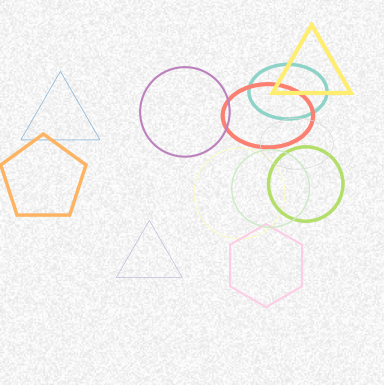[{"shape": "oval", "thickness": 2.5, "radius": 0.51, "center": [0.748, 0.762]}, {"shape": "circle", "thickness": 0.5, "radius": 0.59, "center": [0.622, 0.498]}, {"shape": "triangle", "thickness": 0.5, "radius": 0.5, "center": [0.388, 0.328]}, {"shape": "oval", "thickness": 3, "radius": 0.59, "center": [0.696, 0.699]}, {"shape": "triangle", "thickness": 0.5, "radius": 0.59, "center": [0.157, 0.696]}, {"shape": "pentagon", "thickness": 2.5, "radius": 0.58, "center": [0.113, 0.536]}, {"shape": "circle", "thickness": 2.5, "radius": 0.48, "center": [0.794, 0.522]}, {"shape": "hexagon", "thickness": 1.5, "radius": 0.54, "center": [0.691, 0.31]}, {"shape": "oval", "thickness": 0.5, "radius": 0.47, "center": [0.771, 0.627]}, {"shape": "circle", "thickness": 1.5, "radius": 0.58, "center": [0.48, 0.709]}, {"shape": "circle", "thickness": 1, "radius": 0.5, "center": [0.703, 0.51]}, {"shape": "triangle", "thickness": 3, "radius": 0.59, "center": [0.81, 0.817]}]